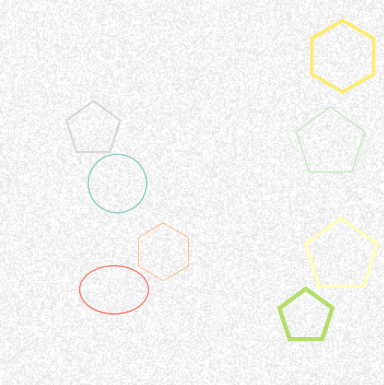[{"shape": "circle", "thickness": 1, "radius": 0.38, "center": [0.305, 0.523]}, {"shape": "pentagon", "thickness": 2, "radius": 0.49, "center": [0.887, 0.335]}, {"shape": "oval", "thickness": 1, "radius": 0.45, "center": [0.296, 0.247]}, {"shape": "hexagon", "thickness": 0.5, "radius": 0.37, "center": [0.424, 0.346]}, {"shape": "pentagon", "thickness": 3, "radius": 0.36, "center": [0.795, 0.178]}, {"shape": "pentagon", "thickness": 1.5, "radius": 0.37, "center": [0.242, 0.664]}, {"shape": "pentagon", "thickness": 1, "radius": 0.47, "center": [0.858, 0.629]}, {"shape": "hexagon", "thickness": 2.5, "radius": 0.46, "center": [0.89, 0.854]}]